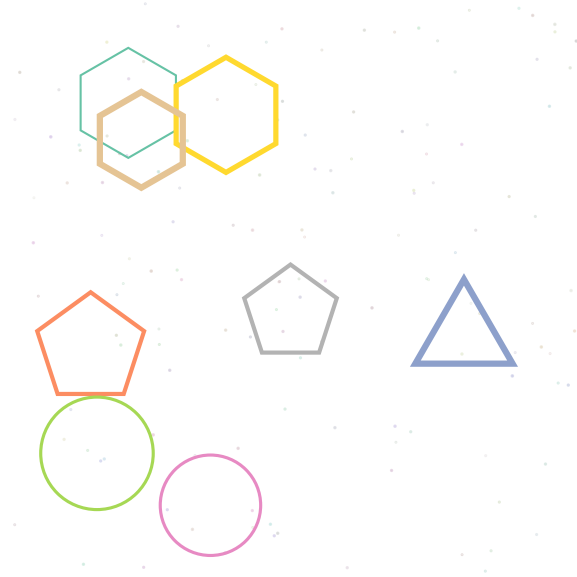[{"shape": "hexagon", "thickness": 1, "radius": 0.48, "center": [0.222, 0.821]}, {"shape": "pentagon", "thickness": 2, "radius": 0.49, "center": [0.157, 0.396]}, {"shape": "triangle", "thickness": 3, "radius": 0.49, "center": [0.803, 0.418]}, {"shape": "circle", "thickness": 1.5, "radius": 0.43, "center": [0.364, 0.124]}, {"shape": "circle", "thickness": 1.5, "radius": 0.49, "center": [0.168, 0.214]}, {"shape": "hexagon", "thickness": 2.5, "radius": 0.5, "center": [0.391, 0.8]}, {"shape": "hexagon", "thickness": 3, "radius": 0.41, "center": [0.245, 0.757]}, {"shape": "pentagon", "thickness": 2, "radius": 0.42, "center": [0.503, 0.457]}]